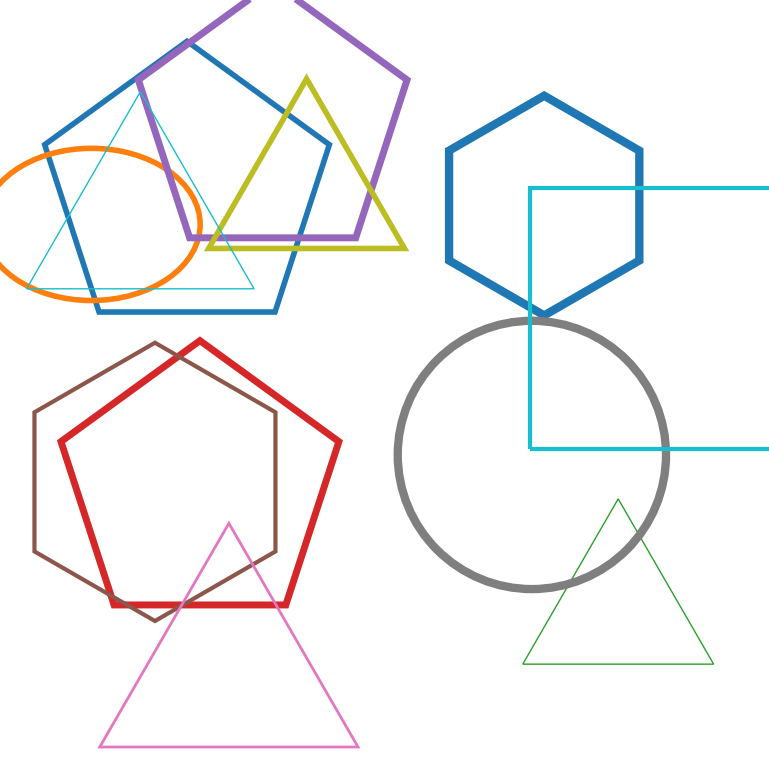[{"shape": "hexagon", "thickness": 3, "radius": 0.71, "center": [0.707, 0.733]}, {"shape": "pentagon", "thickness": 2, "radius": 0.97, "center": [0.243, 0.752]}, {"shape": "oval", "thickness": 2, "radius": 0.71, "center": [0.119, 0.709]}, {"shape": "triangle", "thickness": 0.5, "radius": 0.72, "center": [0.803, 0.209]}, {"shape": "pentagon", "thickness": 2.5, "radius": 0.95, "center": [0.26, 0.368]}, {"shape": "pentagon", "thickness": 2.5, "radius": 0.92, "center": [0.354, 0.84]}, {"shape": "hexagon", "thickness": 1.5, "radius": 0.9, "center": [0.201, 0.374]}, {"shape": "triangle", "thickness": 1, "radius": 0.97, "center": [0.297, 0.127]}, {"shape": "circle", "thickness": 3, "radius": 0.87, "center": [0.691, 0.409]}, {"shape": "triangle", "thickness": 2, "radius": 0.73, "center": [0.398, 0.751]}, {"shape": "square", "thickness": 1.5, "radius": 0.85, "center": [0.857, 0.586]}, {"shape": "triangle", "thickness": 0.5, "radius": 0.85, "center": [0.182, 0.71]}]